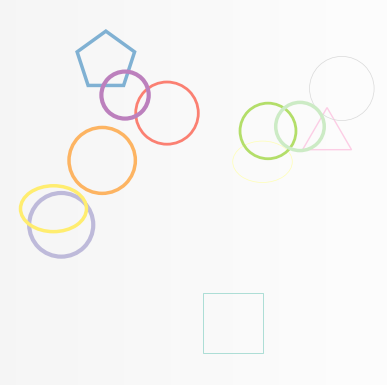[{"shape": "square", "thickness": 0.5, "radius": 0.39, "center": [0.602, 0.162]}, {"shape": "oval", "thickness": 0.5, "radius": 0.38, "center": [0.677, 0.58]}, {"shape": "circle", "thickness": 3, "radius": 0.41, "center": [0.158, 0.416]}, {"shape": "circle", "thickness": 2, "radius": 0.4, "center": [0.431, 0.706]}, {"shape": "pentagon", "thickness": 2.5, "radius": 0.39, "center": [0.273, 0.841]}, {"shape": "circle", "thickness": 2.5, "radius": 0.43, "center": [0.264, 0.583]}, {"shape": "circle", "thickness": 2, "radius": 0.36, "center": [0.692, 0.66]}, {"shape": "triangle", "thickness": 1, "radius": 0.36, "center": [0.844, 0.648]}, {"shape": "circle", "thickness": 0.5, "radius": 0.42, "center": [0.882, 0.77]}, {"shape": "circle", "thickness": 3, "radius": 0.31, "center": [0.323, 0.753]}, {"shape": "circle", "thickness": 2.5, "radius": 0.31, "center": [0.774, 0.671]}, {"shape": "oval", "thickness": 2.5, "radius": 0.43, "center": [0.138, 0.458]}]